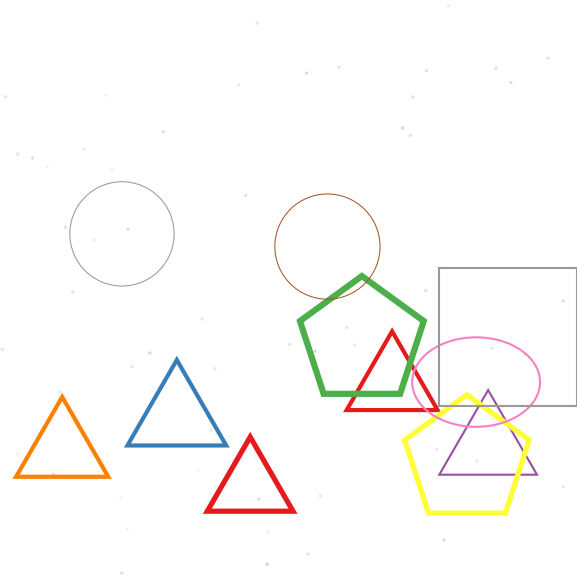[{"shape": "triangle", "thickness": 2, "radius": 0.45, "center": [0.679, 0.335]}, {"shape": "triangle", "thickness": 2.5, "radius": 0.43, "center": [0.433, 0.157]}, {"shape": "triangle", "thickness": 2, "radius": 0.49, "center": [0.306, 0.277]}, {"shape": "pentagon", "thickness": 3, "radius": 0.56, "center": [0.627, 0.408]}, {"shape": "triangle", "thickness": 1, "radius": 0.49, "center": [0.845, 0.226]}, {"shape": "triangle", "thickness": 2, "radius": 0.46, "center": [0.108, 0.22]}, {"shape": "pentagon", "thickness": 2.5, "radius": 0.57, "center": [0.808, 0.202]}, {"shape": "circle", "thickness": 0.5, "radius": 0.46, "center": [0.567, 0.572]}, {"shape": "oval", "thickness": 1, "radius": 0.55, "center": [0.824, 0.338]}, {"shape": "square", "thickness": 1, "radius": 0.6, "center": [0.88, 0.415]}, {"shape": "circle", "thickness": 0.5, "radius": 0.45, "center": [0.211, 0.594]}]